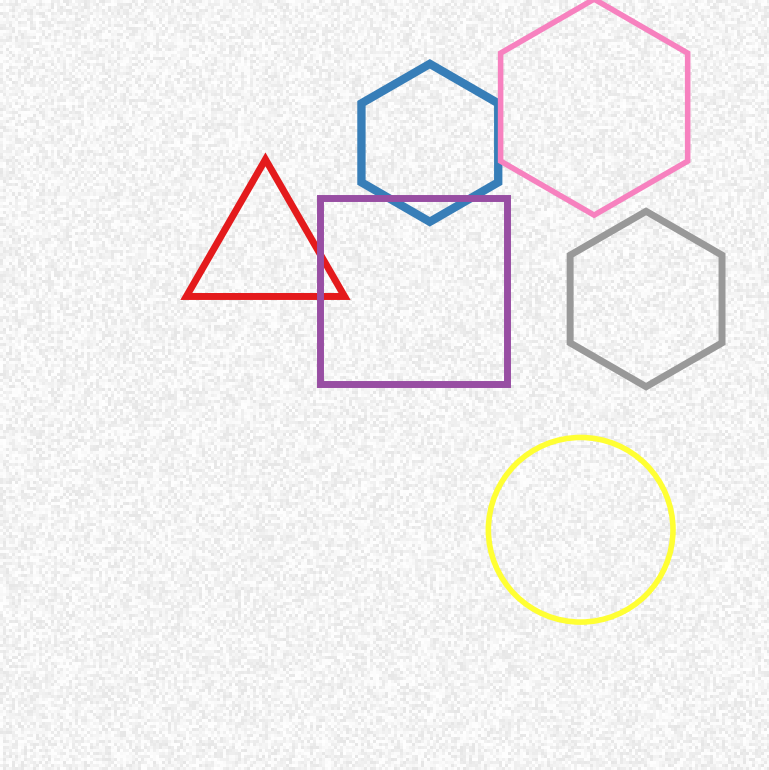[{"shape": "triangle", "thickness": 2.5, "radius": 0.59, "center": [0.345, 0.674]}, {"shape": "hexagon", "thickness": 3, "radius": 0.51, "center": [0.558, 0.815]}, {"shape": "square", "thickness": 2.5, "radius": 0.61, "center": [0.537, 0.622]}, {"shape": "circle", "thickness": 2, "radius": 0.6, "center": [0.754, 0.312]}, {"shape": "hexagon", "thickness": 2, "radius": 0.7, "center": [0.772, 0.861]}, {"shape": "hexagon", "thickness": 2.5, "radius": 0.57, "center": [0.839, 0.612]}]